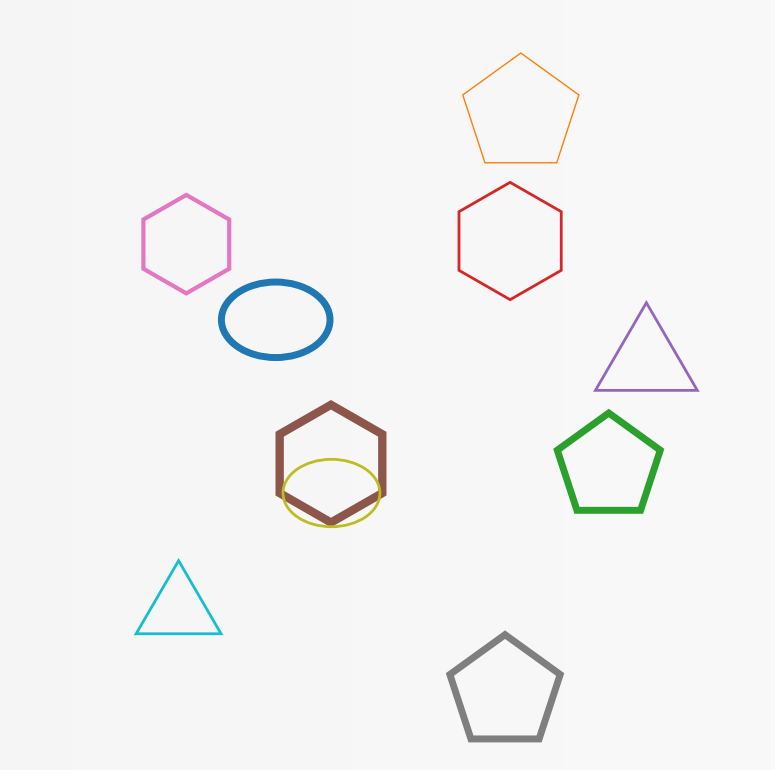[{"shape": "oval", "thickness": 2.5, "radius": 0.35, "center": [0.356, 0.585]}, {"shape": "pentagon", "thickness": 0.5, "radius": 0.39, "center": [0.672, 0.852]}, {"shape": "pentagon", "thickness": 2.5, "radius": 0.35, "center": [0.786, 0.394]}, {"shape": "hexagon", "thickness": 1, "radius": 0.38, "center": [0.658, 0.687]}, {"shape": "triangle", "thickness": 1, "radius": 0.38, "center": [0.834, 0.531]}, {"shape": "hexagon", "thickness": 3, "radius": 0.38, "center": [0.427, 0.398]}, {"shape": "hexagon", "thickness": 1.5, "radius": 0.32, "center": [0.24, 0.683]}, {"shape": "pentagon", "thickness": 2.5, "radius": 0.37, "center": [0.652, 0.101]}, {"shape": "oval", "thickness": 1, "radius": 0.31, "center": [0.428, 0.36]}, {"shape": "triangle", "thickness": 1, "radius": 0.32, "center": [0.23, 0.209]}]